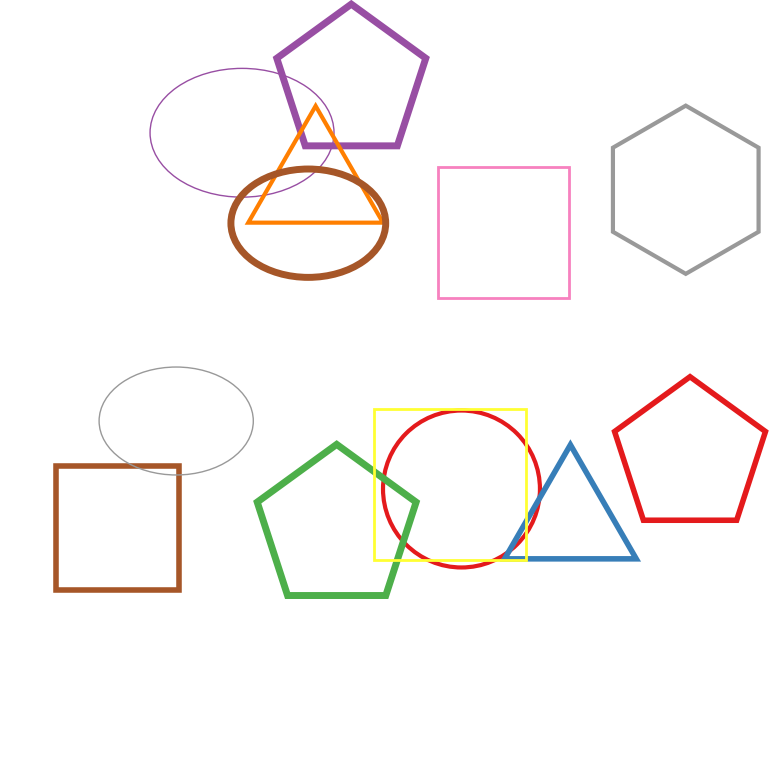[{"shape": "circle", "thickness": 1.5, "radius": 0.51, "center": [0.599, 0.365]}, {"shape": "pentagon", "thickness": 2, "radius": 0.52, "center": [0.896, 0.408]}, {"shape": "triangle", "thickness": 2, "radius": 0.49, "center": [0.741, 0.324]}, {"shape": "pentagon", "thickness": 2.5, "radius": 0.54, "center": [0.437, 0.314]}, {"shape": "pentagon", "thickness": 2.5, "radius": 0.51, "center": [0.456, 0.893]}, {"shape": "oval", "thickness": 0.5, "radius": 0.6, "center": [0.314, 0.828]}, {"shape": "triangle", "thickness": 1.5, "radius": 0.51, "center": [0.41, 0.761]}, {"shape": "square", "thickness": 1, "radius": 0.49, "center": [0.584, 0.371]}, {"shape": "square", "thickness": 2, "radius": 0.4, "center": [0.153, 0.314]}, {"shape": "oval", "thickness": 2.5, "radius": 0.5, "center": [0.4, 0.71]}, {"shape": "square", "thickness": 1, "radius": 0.43, "center": [0.654, 0.698]}, {"shape": "oval", "thickness": 0.5, "radius": 0.5, "center": [0.229, 0.453]}, {"shape": "hexagon", "thickness": 1.5, "radius": 0.55, "center": [0.891, 0.754]}]